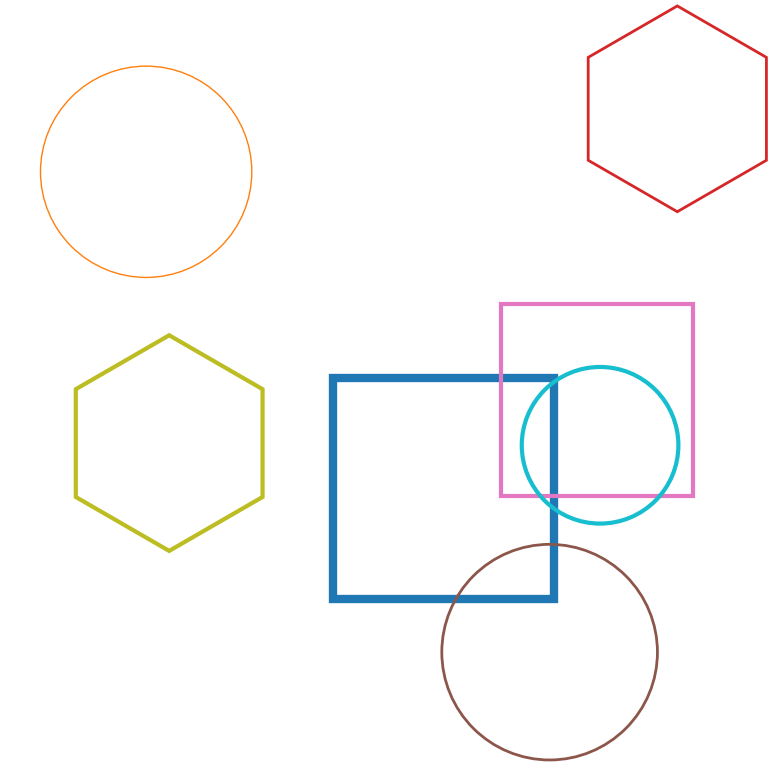[{"shape": "square", "thickness": 3, "radius": 0.72, "center": [0.576, 0.366]}, {"shape": "circle", "thickness": 0.5, "radius": 0.69, "center": [0.19, 0.777]}, {"shape": "hexagon", "thickness": 1, "radius": 0.67, "center": [0.88, 0.859]}, {"shape": "circle", "thickness": 1, "radius": 0.7, "center": [0.714, 0.153]}, {"shape": "square", "thickness": 1.5, "radius": 0.62, "center": [0.775, 0.48]}, {"shape": "hexagon", "thickness": 1.5, "radius": 0.7, "center": [0.22, 0.425]}, {"shape": "circle", "thickness": 1.5, "radius": 0.51, "center": [0.779, 0.422]}]